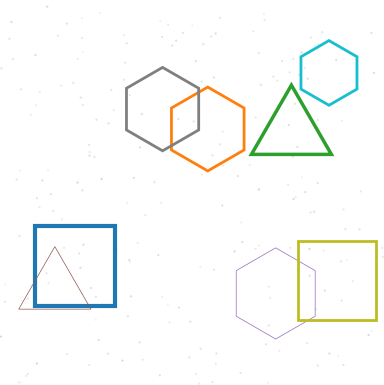[{"shape": "square", "thickness": 3, "radius": 0.52, "center": [0.195, 0.309]}, {"shape": "hexagon", "thickness": 2, "radius": 0.54, "center": [0.54, 0.665]}, {"shape": "triangle", "thickness": 2.5, "radius": 0.6, "center": [0.757, 0.659]}, {"shape": "hexagon", "thickness": 0.5, "radius": 0.59, "center": [0.716, 0.238]}, {"shape": "triangle", "thickness": 0.5, "radius": 0.54, "center": [0.142, 0.251]}, {"shape": "hexagon", "thickness": 2, "radius": 0.54, "center": [0.422, 0.717]}, {"shape": "square", "thickness": 2, "radius": 0.51, "center": [0.875, 0.271]}, {"shape": "hexagon", "thickness": 2, "radius": 0.42, "center": [0.854, 0.811]}]